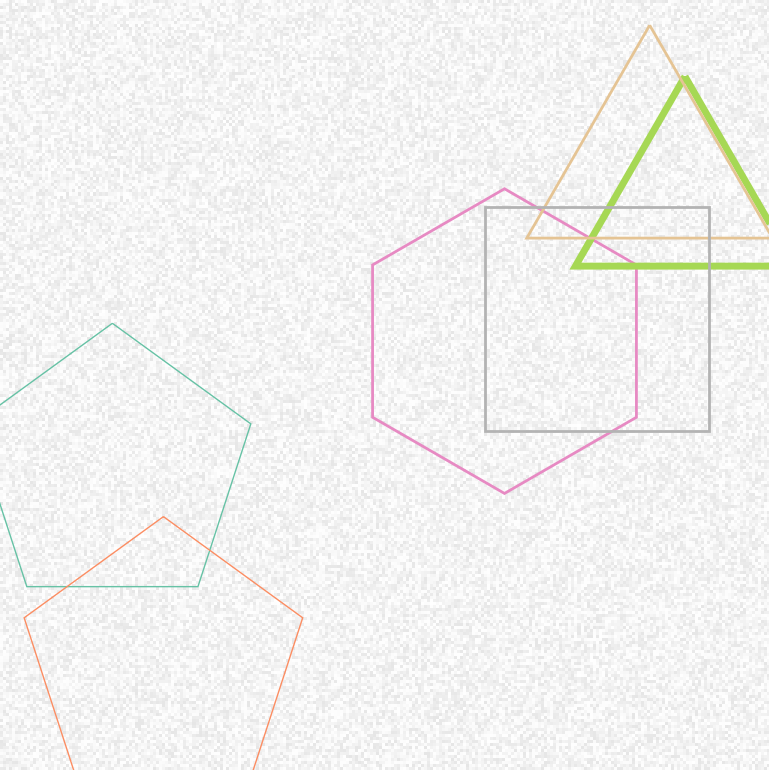[{"shape": "pentagon", "thickness": 0.5, "radius": 0.95, "center": [0.146, 0.391]}, {"shape": "pentagon", "thickness": 0.5, "radius": 0.95, "center": [0.212, 0.139]}, {"shape": "hexagon", "thickness": 1, "radius": 0.99, "center": [0.655, 0.557]}, {"shape": "triangle", "thickness": 2.5, "radius": 0.82, "center": [0.89, 0.737]}, {"shape": "triangle", "thickness": 1, "radius": 0.92, "center": [0.844, 0.783]}, {"shape": "square", "thickness": 1, "radius": 0.73, "center": [0.775, 0.586]}]